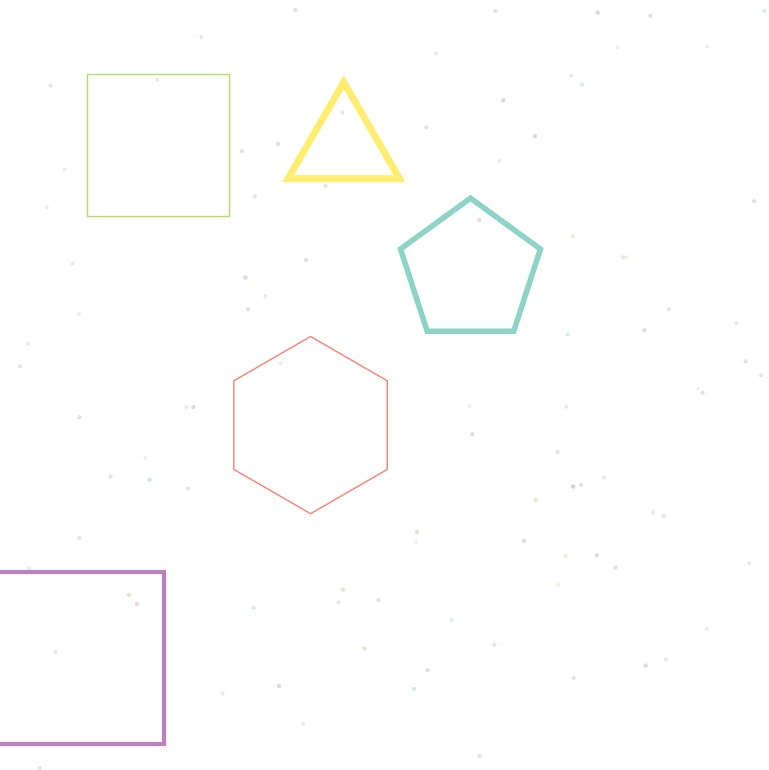[{"shape": "pentagon", "thickness": 2, "radius": 0.48, "center": [0.611, 0.647]}, {"shape": "hexagon", "thickness": 0.5, "radius": 0.58, "center": [0.403, 0.448]}, {"shape": "square", "thickness": 0.5, "radius": 0.46, "center": [0.205, 0.812]}, {"shape": "square", "thickness": 1.5, "radius": 0.56, "center": [0.101, 0.145]}, {"shape": "triangle", "thickness": 2.5, "radius": 0.42, "center": [0.446, 0.81]}]